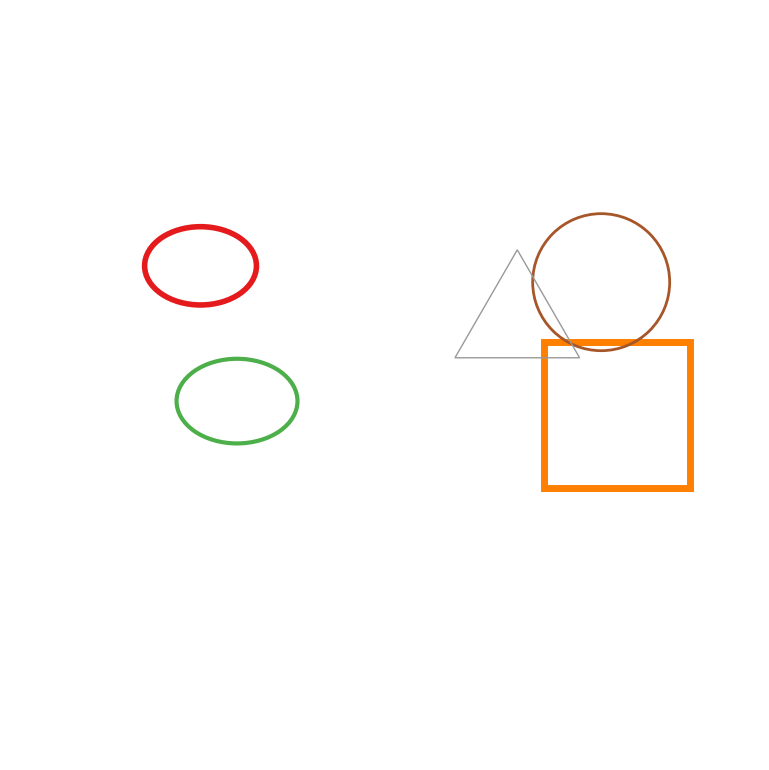[{"shape": "oval", "thickness": 2, "radius": 0.36, "center": [0.26, 0.655]}, {"shape": "oval", "thickness": 1.5, "radius": 0.39, "center": [0.308, 0.479]}, {"shape": "square", "thickness": 2.5, "radius": 0.47, "center": [0.802, 0.461]}, {"shape": "circle", "thickness": 1, "radius": 0.44, "center": [0.781, 0.634]}, {"shape": "triangle", "thickness": 0.5, "radius": 0.47, "center": [0.672, 0.582]}]